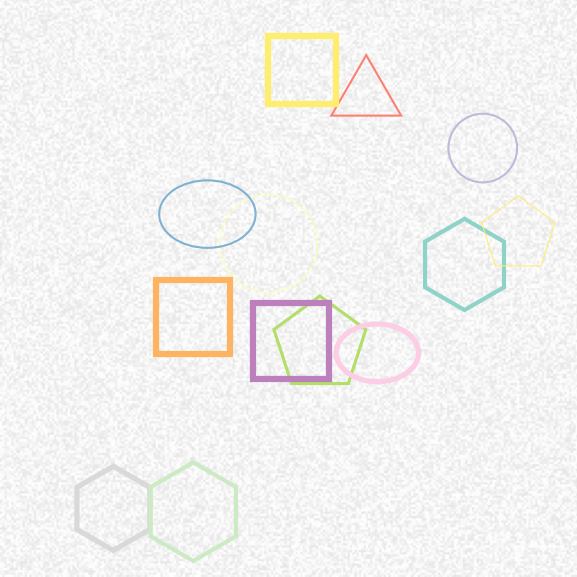[{"shape": "hexagon", "thickness": 2, "radius": 0.39, "center": [0.804, 0.541]}, {"shape": "circle", "thickness": 0.5, "radius": 0.42, "center": [0.465, 0.577]}, {"shape": "circle", "thickness": 1, "radius": 0.3, "center": [0.836, 0.743]}, {"shape": "triangle", "thickness": 1, "radius": 0.35, "center": [0.634, 0.834]}, {"shape": "oval", "thickness": 1, "radius": 0.42, "center": [0.359, 0.628]}, {"shape": "square", "thickness": 3, "radius": 0.32, "center": [0.334, 0.45]}, {"shape": "pentagon", "thickness": 1.5, "radius": 0.42, "center": [0.554, 0.403]}, {"shape": "oval", "thickness": 2.5, "radius": 0.36, "center": [0.653, 0.388]}, {"shape": "hexagon", "thickness": 2.5, "radius": 0.36, "center": [0.196, 0.119]}, {"shape": "square", "thickness": 3, "radius": 0.33, "center": [0.504, 0.408]}, {"shape": "hexagon", "thickness": 2, "radius": 0.43, "center": [0.335, 0.113]}, {"shape": "pentagon", "thickness": 0.5, "radius": 0.34, "center": [0.898, 0.593]}, {"shape": "square", "thickness": 3, "radius": 0.29, "center": [0.523, 0.878]}]